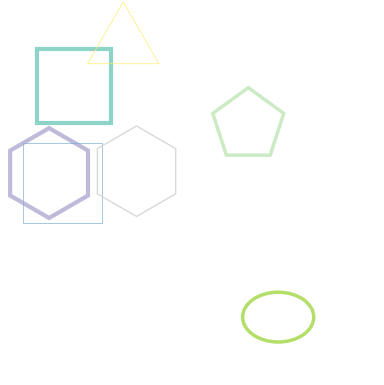[{"shape": "square", "thickness": 3, "radius": 0.48, "center": [0.192, 0.777]}, {"shape": "hexagon", "thickness": 3, "radius": 0.58, "center": [0.127, 0.551]}, {"shape": "square", "thickness": 0.5, "radius": 0.52, "center": [0.162, 0.525]}, {"shape": "oval", "thickness": 2.5, "radius": 0.46, "center": [0.723, 0.176]}, {"shape": "hexagon", "thickness": 1, "radius": 0.59, "center": [0.355, 0.555]}, {"shape": "pentagon", "thickness": 2.5, "radius": 0.48, "center": [0.645, 0.675]}, {"shape": "triangle", "thickness": 0.5, "radius": 0.54, "center": [0.32, 0.888]}]